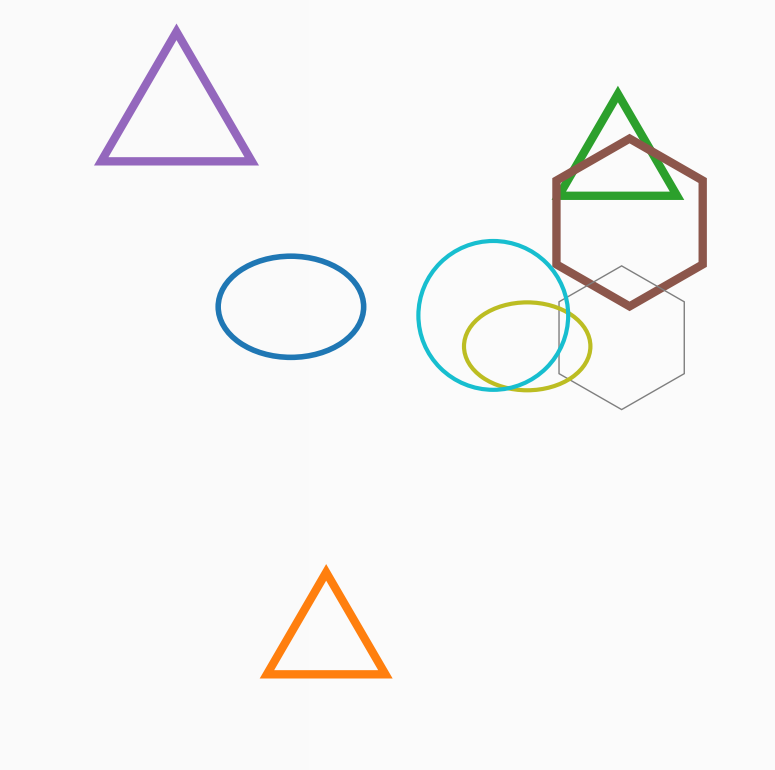[{"shape": "oval", "thickness": 2, "radius": 0.47, "center": [0.375, 0.602]}, {"shape": "triangle", "thickness": 3, "radius": 0.44, "center": [0.421, 0.168]}, {"shape": "triangle", "thickness": 3, "radius": 0.44, "center": [0.797, 0.79]}, {"shape": "triangle", "thickness": 3, "radius": 0.56, "center": [0.228, 0.847]}, {"shape": "hexagon", "thickness": 3, "radius": 0.54, "center": [0.812, 0.711]}, {"shape": "hexagon", "thickness": 0.5, "radius": 0.47, "center": [0.802, 0.561]}, {"shape": "oval", "thickness": 1.5, "radius": 0.41, "center": [0.68, 0.55]}, {"shape": "circle", "thickness": 1.5, "radius": 0.48, "center": [0.636, 0.59]}]